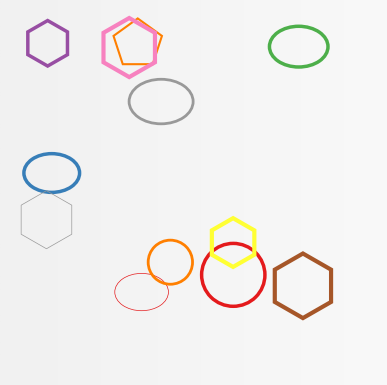[{"shape": "circle", "thickness": 2.5, "radius": 0.41, "center": [0.602, 0.286]}, {"shape": "oval", "thickness": 0.5, "radius": 0.35, "center": [0.365, 0.241]}, {"shape": "oval", "thickness": 2.5, "radius": 0.36, "center": [0.134, 0.551]}, {"shape": "oval", "thickness": 2.5, "radius": 0.38, "center": [0.771, 0.879]}, {"shape": "hexagon", "thickness": 2.5, "radius": 0.3, "center": [0.123, 0.888]}, {"shape": "circle", "thickness": 2, "radius": 0.29, "center": [0.44, 0.319]}, {"shape": "pentagon", "thickness": 1.5, "radius": 0.33, "center": [0.355, 0.886]}, {"shape": "hexagon", "thickness": 3, "radius": 0.32, "center": [0.602, 0.37]}, {"shape": "hexagon", "thickness": 3, "radius": 0.42, "center": [0.782, 0.258]}, {"shape": "hexagon", "thickness": 3, "radius": 0.38, "center": [0.333, 0.877]}, {"shape": "oval", "thickness": 2, "radius": 0.41, "center": [0.416, 0.736]}, {"shape": "hexagon", "thickness": 0.5, "radius": 0.38, "center": [0.12, 0.429]}]